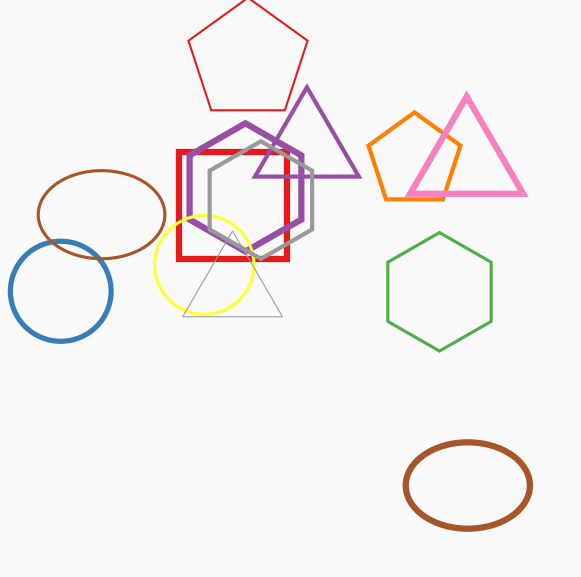[{"shape": "square", "thickness": 3, "radius": 0.46, "center": [0.401, 0.644]}, {"shape": "pentagon", "thickness": 1, "radius": 0.54, "center": [0.427, 0.895]}, {"shape": "circle", "thickness": 2.5, "radius": 0.43, "center": [0.105, 0.495]}, {"shape": "hexagon", "thickness": 1.5, "radius": 0.51, "center": [0.756, 0.494]}, {"shape": "triangle", "thickness": 2, "radius": 0.52, "center": [0.528, 0.745]}, {"shape": "hexagon", "thickness": 3, "radius": 0.56, "center": [0.422, 0.675]}, {"shape": "pentagon", "thickness": 2, "radius": 0.42, "center": [0.713, 0.721]}, {"shape": "circle", "thickness": 1.5, "radius": 0.43, "center": [0.351, 0.54]}, {"shape": "oval", "thickness": 3, "radius": 0.53, "center": [0.805, 0.158]}, {"shape": "oval", "thickness": 1.5, "radius": 0.54, "center": [0.175, 0.627]}, {"shape": "triangle", "thickness": 3, "radius": 0.56, "center": [0.803, 0.72]}, {"shape": "triangle", "thickness": 0.5, "radius": 0.5, "center": [0.4, 0.5]}, {"shape": "hexagon", "thickness": 2, "radius": 0.51, "center": [0.449, 0.653]}]